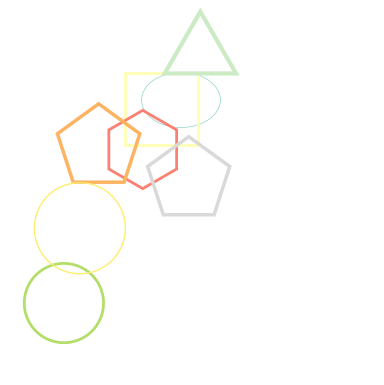[{"shape": "oval", "thickness": 0.5, "radius": 0.51, "center": [0.47, 0.74]}, {"shape": "square", "thickness": 2, "radius": 0.47, "center": [0.419, 0.717]}, {"shape": "hexagon", "thickness": 2, "radius": 0.51, "center": [0.371, 0.612]}, {"shape": "pentagon", "thickness": 2.5, "radius": 0.56, "center": [0.256, 0.618]}, {"shape": "circle", "thickness": 2, "radius": 0.51, "center": [0.166, 0.213]}, {"shape": "pentagon", "thickness": 2.5, "radius": 0.56, "center": [0.49, 0.533]}, {"shape": "triangle", "thickness": 3, "radius": 0.54, "center": [0.52, 0.863]}, {"shape": "circle", "thickness": 1, "radius": 0.59, "center": [0.207, 0.407]}]